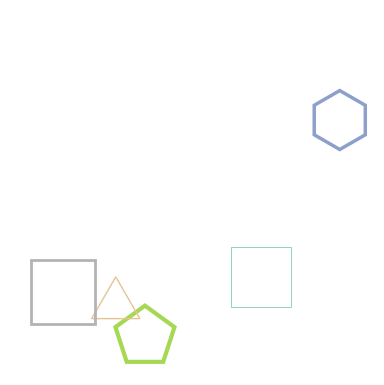[{"shape": "square", "thickness": 0.5, "radius": 0.39, "center": [0.677, 0.281]}, {"shape": "hexagon", "thickness": 2.5, "radius": 0.38, "center": [0.882, 0.688]}, {"shape": "pentagon", "thickness": 3, "radius": 0.4, "center": [0.377, 0.125]}, {"shape": "triangle", "thickness": 1, "radius": 0.36, "center": [0.301, 0.209]}, {"shape": "square", "thickness": 2, "radius": 0.41, "center": [0.163, 0.242]}]